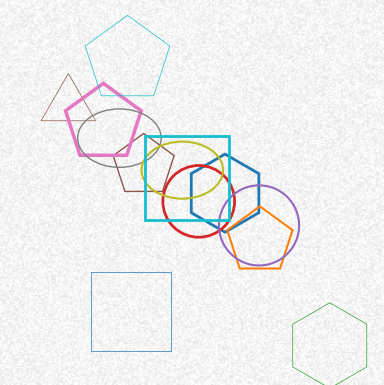[{"shape": "hexagon", "thickness": 2, "radius": 0.51, "center": [0.585, 0.498]}, {"shape": "square", "thickness": 0.5, "radius": 0.51, "center": [0.34, 0.191]}, {"shape": "pentagon", "thickness": 1.5, "radius": 0.45, "center": [0.675, 0.375]}, {"shape": "hexagon", "thickness": 0.5, "radius": 0.56, "center": [0.857, 0.102]}, {"shape": "circle", "thickness": 2, "radius": 0.47, "center": [0.516, 0.477]}, {"shape": "circle", "thickness": 1.5, "radius": 0.52, "center": [0.673, 0.415]}, {"shape": "triangle", "thickness": 0.5, "radius": 0.41, "center": [0.178, 0.727]}, {"shape": "pentagon", "thickness": 1, "radius": 0.42, "center": [0.373, 0.57]}, {"shape": "pentagon", "thickness": 2.5, "radius": 0.52, "center": [0.268, 0.68]}, {"shape": "oval", "thickness": 1, "radius": 0.54, "center": [0.31, 0.641]}, {"shape": "oval", "thickness": 1.5, "radius": 0.53, "center": [0.473, 0.558]}, {"shape": "square", "thickness": 2, "radius": 0.54, "center": [0.486, 0.537]}, {"shape": "pentagon", "thickness": 0.5, "radius": 0.58, "center": [0.331, 0.845]}]